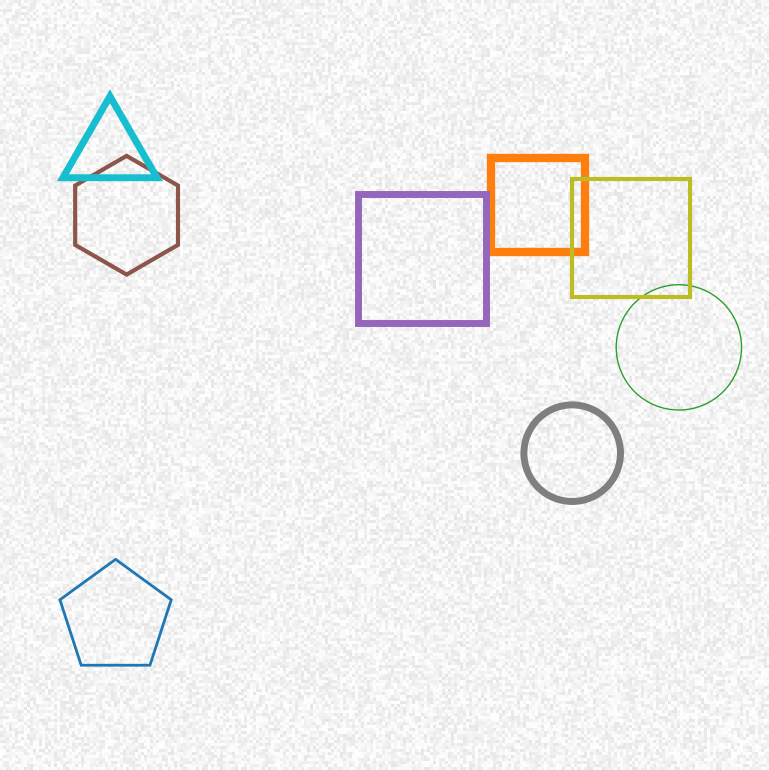[{"shape": "pentagon", "thickness": 1, "radius": 0.38, "center": [0.15, 0.198]}, {"shape": "square", "thickness": 3, "radius": 0.31, "center": [0.699, 0.734]}, {"shape": "circle", "thickness": 0.5, "radius": 0.41, "center": [0.882, 0.549]}, {"shape": "square", "thickness": 2.5, "radius": 0.42, "center": [0.548, 0.664]}, {"shape": "hexagon", "thickness": 1.5, "radius": 0.39, "center": [0.164, 0.72]}, {"shape": "circle", "thickness": 2.5, "radius": 0.31, "center": [0.743, 0.411]}, {"shape": "square", "thickness": 1.5, "radius": 0.38, "center": [0.82, 0.691]}, {"shape": "triangle", "thickness": 2.5, "radius": 0.35, "center": [0.143, 0.804]}]